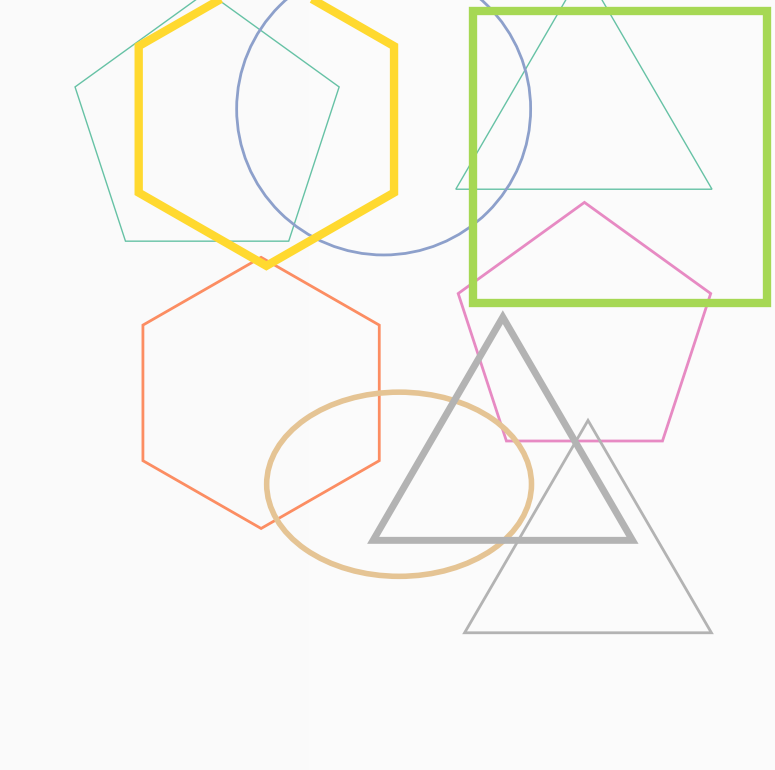[{"shape": "pentagon", "thickness": 0.5, "radius": 0.9, "center": [0.267, 0.832]}, {"shape": "triangle", "thickness": 0.5, "radius": 0.95, "center": [0.753, 0.85]}, {"shape": "hexagon", "thickness": 1, "radius": 0.88, "center": [0.337, 0.49]}, {"shape": "circle", "thickness": 1, "radius": 0.95, "center": [0.495, 0.859]}, {"shape": "pentagon", "thickness": 1, "radius": 0.86, "center": [0.754, 0.566]}, {"shape": "square", "thickness": 3, "radius": 0.95, "center": [0.8, 0.796]}, {"shape": "hexagon", "thickness": 3, "radius": 0.95, "center": [0.344, 0.845]}, {"shape": "oval", "thickness": 2, "radius": 0.85, "center": [0.515, 0.371]}, {"shape": "triangle", "thickness": 2.5, "radius": 0.97, "center": [0.649, 0.395]}, {"shape": "triangle", "thickness": 1, "radius": 0.92, "center": [0.759, 0.27]}]